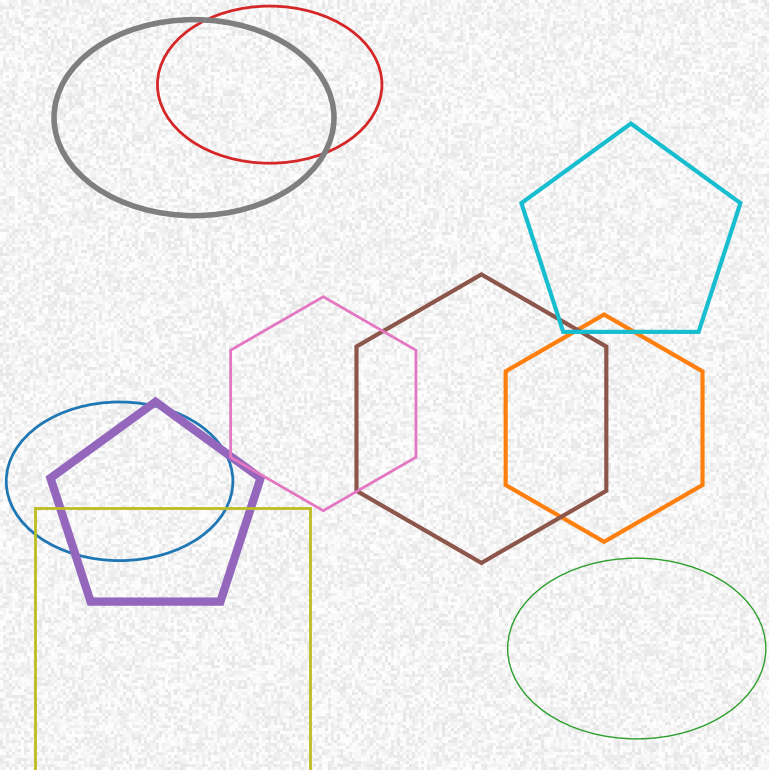[{"shape": "oval", "thickness": 1, "radius": 0.74, "center": [0.155, 0.375]}, {"shape": "hexagon", "thickness": 1.5, "radius": 0.74, "center": [0.785, 0.444]}, {"shape": "oval", "thickness": 0.5, "radius": 0.84, "center": [0.827, 0.158]}, {"shape": "oval", "thickness": 1, "radius": 0.73, "center": [0.35, 0.89]}, {"shape": "pentagon", "thickness": 3, "radius": 0.72, "center": [0.202, 0.335]}, {"shape": "hexagon", "thickness": 1.5, "radius": 0.94, "center": [0.625, 0.456]}, {"shape": "hexagon", "thickness": 1, "radius": 0.69, "center": [0.42, 0.476]}, {"shape": "oval", "thickness": 2, "radius": 0.91, "center": [0.252, 0.847]}, {"shape": "square", "thickness": 1, "radius": 0.89, "center": [0.224, 0.162]}, {"shape": "pentagon", "thickness": 1.5, "radius": 0.75, "center": [0.819, 0.69]}]